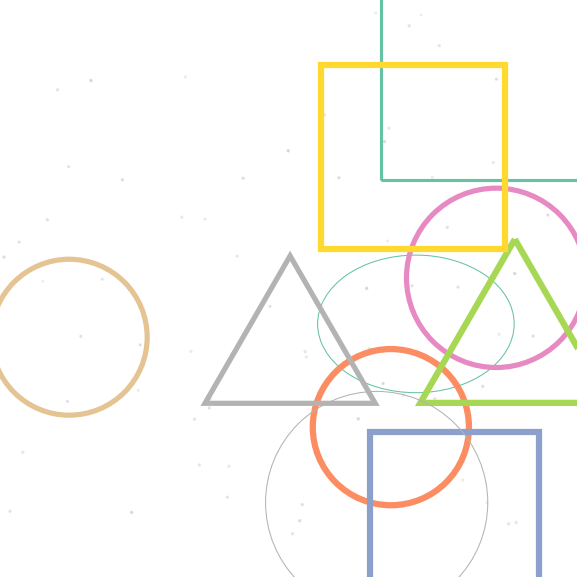[{"shape": "oval", "thickness": 0.5, "radius": 0.85, "center": [0.72, 0.438]}, {"shape": "square", "thickness": 1.5, "radius": 0.98, "center": [0.855, 0.884]}, {"shape": "circle", "thickness": 3, "radius": 0.68, "center": [0.677, 0.259]}, {"shape": "square", "thickness": 3, "radius": 0.73, "center": [0.787, 0.105]}, {"shape": "circle", "thickness": 2.5, "radius": 0.78, "center": [0.859, 0.518]}, {"shape": "triangle", "thickness": 3, "radius": 0.94, "center": [0.891, 0.396]}, {"shape": "square", "thickness": 3, "radius": 0.8, "center": [0.715, 0.727]}, {"shape": "circle", "thickness": 2.5, "radius": 0.68, "center": [0.12, 0.415]}, {"shape": "circle", "thickness": 0.5, "radius": 0.96, "center": [0.652, 0.129]}, {"shape": "triangle", "thickness": 2.5, "radius": 0.85, "center": [0.502, 0.386]}]